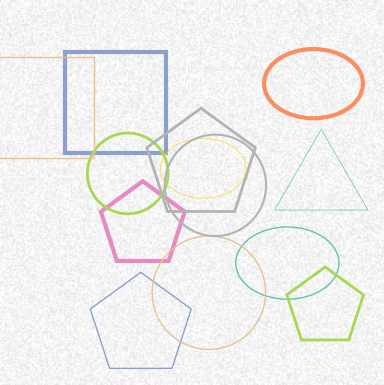[{"shape": "triangle", "thickness": 0.5, "radius": 0.7, "center": [0.834, 0.524]}, {"shape": "oval", "thickness": 1, "radius": 0.67, "center": [0.746, 0.317]}, {"shape": "oval", "thickness": 3, "radius": 0.64, "center": [0.814, 0.783]}, {"shape": "pentagon", "thickness": 1, "radius": 0.69, "center": [0.366, 0.155]}, {"shape": "square", "thickness": 3, "radius": 0.66, "center": [0.3, 0.735]}, {"shape": "pentagon", "thickness": 3, "radius": 0.57, "center": [0.371, 0.415]}, {"shape": "pentagon", "thickness": 2, "radius": 0.52, "center": [0.845, 0.202]}, {"shape": "circle", "thickness": 2, "radius": 0.52, "center": [0.332, 0.55]}, {"shape": "oval", "thickness": 0.5, "radius": 0.56, "center": [0.528, 0.563]}, {"shape": "circle", "thickness": 1, "radius": 0.74, "center": [0.543, 0.24]}, {"shape": "square", "thickness": 1, "radius": 0.65, "center": [0.114, 0.721]}, {"shape": "pentagon", "thickness": 2, "radius": 0.74, "center": [0.522, 0.571]}, {"shape": "circle", "thickness": 1.5, "radius": 0.66, "center": [0.559, 0.519]}]